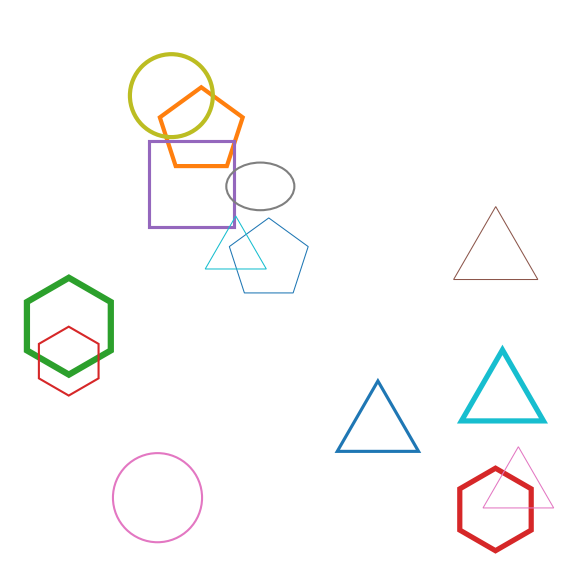[{"shape": "triangle", "thickness": 1.5, "radius": 0.41, "center": [0.654, 0.258]}, {"shape": "pentagon", "thickness": 0.5, "radius": 0.36, "center": [0.465, 0.55]}, {"shape": "pentagon", "thickness": 2, "radius": 0.38, "center": [0.349, 0.773]}, {"shape": "hexagon", "thickness": 3, "radius": 0.42, "center": [0.119, 0.434]}, {"shape": "hexagon", "thickness": 2.5, "radius": 0.36, "center": [0.858, 0.117]}, {"shape": "hexagon", "thickness": 1, "radius": 0.3, "center": [0.119, 0.374]}, {"shape": "square", "thickness": 1.5, "radius": 0.37, "center": [0.331, 0.68]}, {"shape": "triangle", "thickness": 0.5, "radius": 0.42, "center": [0.858, 0.557]}, {"shape": "circle", "thickness": 1, "radius": 0.39, "center": [0.273, 0.137]}, {"shape": "triangle", "thickness": 0.5, "radius": 0.35, "center": [0.898, 0.155]}, {"shape": "oval", "thickness": 1, "radius": 0.29, "center": [0.451, 0.676]}, {"shape": "circle", "thickness": 2, "radius": 0.36, "center": [0.297, 0.834]}, {"shape": "triangle", "thickness": 2.5, "radius": 0.41, "center": [0.87, 0.311]}, {"shape": "triangle", "thickness": 0.5, "radius": 0.31, "center": [0.408, 0.564]}]